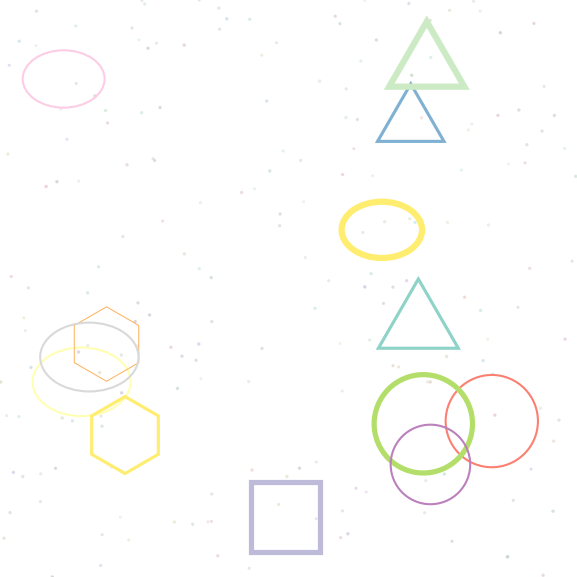[{"shape": "triangle", "thickness": 1.5, "radius": 0.4, "center": [0.724, 0.436]}, {"shape": "oval", "thickness": 1, "radius": 0.42, "center": [0.141, 0.338]}, {"shape": "square", "thickness": 2.5, "radius": 0.3, "center": [0.495, 0.104]}, {"shape": "circle", "thickness": 1, "radius": 0.4, "center": [0.852, 0.27]}, {"shape": "triangle", "thickness": 1.5, "radius": 0.33, "center": [0.711, 0.788]}, {"shape": "hexagon", "thickness": 0.5, "radius": 0.32, "center": [0.184, 0.403]}, {"shape": "circle", "thickness": 2.5, "radius": 0.43, "center": [0.733, 0.265]}, {"shape": "oval", "thickness": 1, "radius": 0.35, "center": [0.11, 0.862]}, {"shape": "oval", "thickness": 1, "radius": 0.43, "center": [0.155, 0.381]}, {"shape": "circle", "thickness": 1, "radius": 0.34, "center": [0.745, 0.195]}, {"shape": "triangle", "thickness": 3, "radius": 0.38, "center": [0.739, 0.887]}, {"shape": "hexagon", "thickness": 1.5, "radius": 0.33, "center": [0.216, 0.246]}, {"shape": "oval", "thickness": 3, "radius": 0.35, "center": [0.661, 0.601]}]